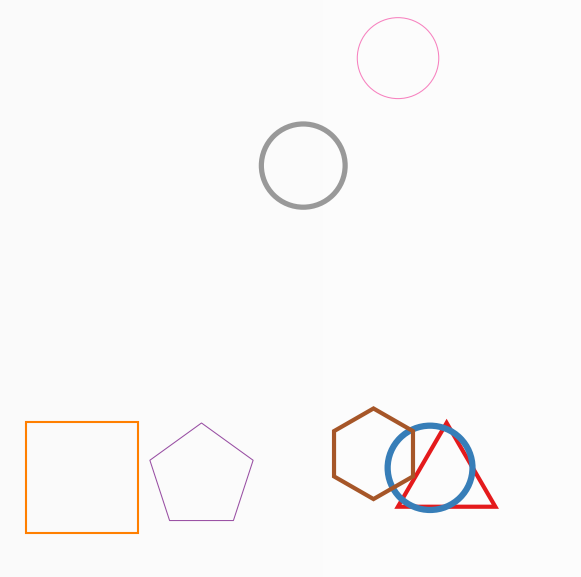[{"shape": "triangle", "thickness": 2, "radius": 0.48, "center": [0.768, 0.17]}, {"shape": "circle", "thickness": 3, "radius": 0.36, "center": [0.74, 0.189]}, {"shape": "pentagon", "thickness": 0.5, "radius": 0.47, "center": [0.347, 0.173]}, {"shape": "square", "thickness": 1, "radius": 0.48, "center": [0.141, 0.172]}, {"shape": "hexagon", "thickness": 2, "radius": 0.39, "center": [0.643, 0.213]}, {"shape": "circle", "thickness": 0.5, "radius": 0.35, "center": [0.685, 0.898]}, {"shape": "circle", "thickness": 2.5, "radius": 0.36, "center": [0.522, 0.712]}]